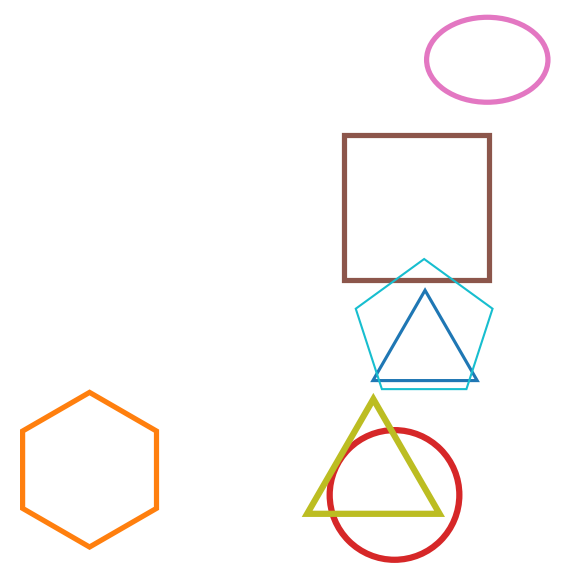[{"shape": "triangle", "thickness": 1.5, "radius": 0.52, "center": [0.736, 0.392]}, {"shape": "hexagon", "thickness": 2.5, "radius": 0.67, "center": [0.155, 0.186]}, {"shape": "circle", "thickness": 3, "radius": 0.56, "center": [0.683, 0.142]}, {"shape": "square", "thickness": 2.5, "radius": 0.63, "center": [0.721, 0.64]}, {"shape": "oval", "thickness": 2.5, "radius": 0.53, "center": [0.844, 0.896]}, {"shape": "triangle", "thickness": 3, "radius": 0.66, "center": [0.647, 0.176]}, {"shape": "pentagon", "thickness": 1, "radius": 0.62, "center": [0.734, 0.426]}]